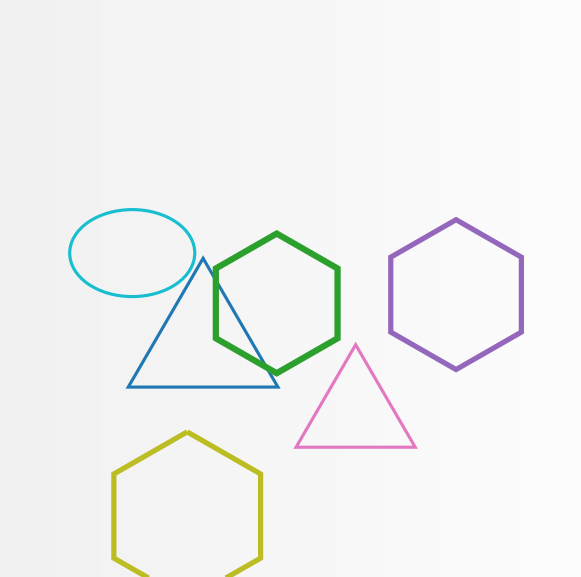[{"shape": "triangle", "thickness": 1.5, "radius": 0.74, "center": [0.349, 0.403]}, {"shape": "hexagon", "thickness": 3, "radius": 0.6, "center": [0.476, 0.474]}, {"shape": "hexagon", "thickness": 2.5, "radius": 0.65, "center": [0.785, 0.489]}, {"shape": "triangle", "thickness": 1.5, "radius": 0.59, "center": [0.612, 0.284]}, {"shape": "hexagon", "thickness": 2.5, "radius": 0.73, "center": [0.322, 0.106]}, {"shape": "oval", "thickness": 1.5, "radius": 0.54, "center": [0.227, 0.561]}]